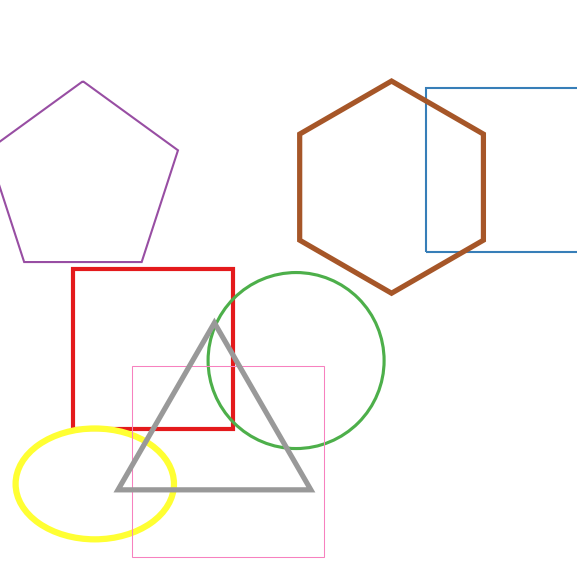[{"shape": "square", "thickness": 2, "radius": 0.7, "center": [0.265, 0.395]}, {"shape": "square", "thickness": 1, "radius": 0.71, "center": [0.881, 0.705]}, {"shape": "circle", "thickness": 1.5, "radius": 0.76, "center": [0.513, 0.375]}, {"shape": "pentagon", "thickness": 1, "radius": 0.87, "center": [0.144, 0.685]}, {"shape": "oval", "thickness": 3, "radius": 0.69, "center": [0.164, 0.161]}, {"shape": "hexagon", "thickness": 2.5, "radius": 0.92, "center": [0.678, 0.675]}, {"shape": "square", "thickness": 0.5, "radius": 0.83, "center": [0.395, 0.2]}, {"shape": "triangle", "thickness": 2.5, "radius": 0.96, "center": [0.371, 0.247]}]